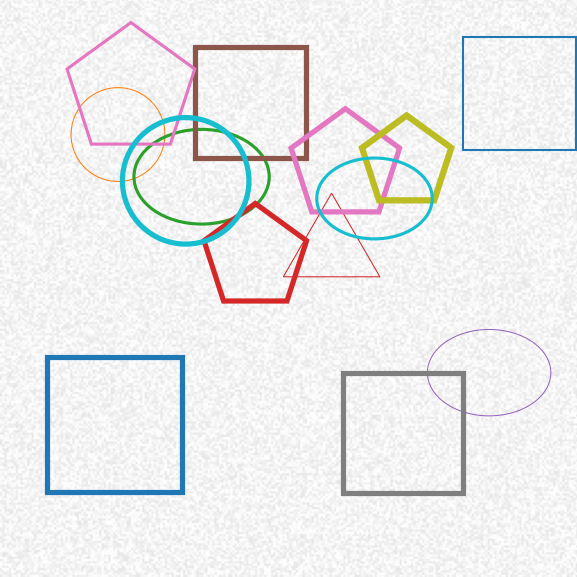[{"shape": "square", "thickness": 2.5, "radius": 0.58, "center": [0.198, 0.264]}, {"shape": "square", "thickness": 1, "radius": 0.49, "center": [0.899, 0.837]}, {"shape": "circle", "thickness": 0.5, "radius": 0.41, "center": [0.204, 0.766]}, {"shape": "oval", "thickness": 1.5, "radius": 0.59, "center": [0.349, 0.693]}, {"shape": "pentagon", "thickness": 2.5, "radius": 0.47, "center": [0.442, 0.553]}, {"shape": "triangle", "thickness": 0.5, "radius": 0.48, "center": [0.574, 0.568]}, {"shape": "oval", "thickness": 0.5, "radius": 0.53, "center": [0.847, 0.354]}, {"shape": "square", "thickness": 2.5, "radius": 0.48, "center": [0.433, 0.822]}, {"shape": "pentagon", "thickness": 2.5, "radius": 0.49, "center": [0.598, 0.712]}, {"shape": "pentagon", "thickness": 1.5, "radius": 0.58, "center": [0.227, 0.844]}, {"shape": "square", "thickness": 2.5, "radius": 0.52, "center": [0.698, 0.249]}, {"shape": "pentagon", "thickness": 3, "radius": 0.41, "center": [0.704, 0.718]}, {"shape": "oval", "thickness": 1.5, "radius": 0.5, "center": [0.649, 0.655]}, {"shape": "circle", "thickness": 2.5, "radius": 0.55, "center": [0.322, 0.686]}]